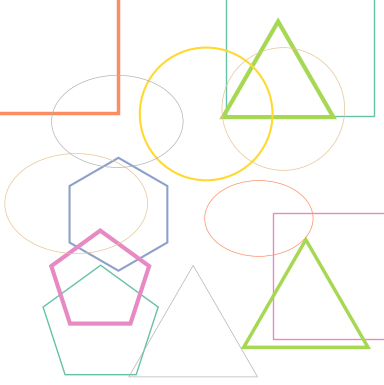[{"shape": "pentagon", "thickness": 1, "radius": 0.79, "center": [0.261, 0.154]}, {"shape": "square", "thickness": 1, "radius": 0.96, "center": [0.78, 0.891]}, {"shape": "square", "thickness": 2.5, "radius": 0.84, "center": [0.139, 0.875]}, {"shape": "oval", "thickness": 0.5, "radius": 0.7, "center": [0.672, 0.433]}, {"shape": "hexagon", "thickness": 1.5, "radius": 0.73, "center": [0.308, 0.443]}, {"shape": "square", "thickness": 1, "radius": 0.81, "center": [0.872, 0.283]}, {"shape": "pentagon", "thickness": 3, "radius": 0.67, "center": [0.26, 0.268]}, {"shape": "triangle", "thickness": 3, "radius": 0.83, "center": [0.722, 0.779]}, {"shape": "triangle", "thickness": 2.5, "radius": 0.93, "center": [0.794, 0.191]}, {"shape": "circle", "thickness": 1.5, "radius": 0.86, "center": [0.535, 0.704]}, {"shape": "oval", "thickness": 0.5, "radius": 0.93, "center": [0.198, 0.471]}, {"shape": "circle", "thickness": 0.5, "radius": 0.8, "center": [0.736, 0.717]}, {"shape": "oval", "thickness": 0.5, "radius": 0.85, "center": [0.305, 0.685]}, {"shape": "triangle", "thickness": 0.5, "radius": 0.97, "center": [0.502, 0.118]}]